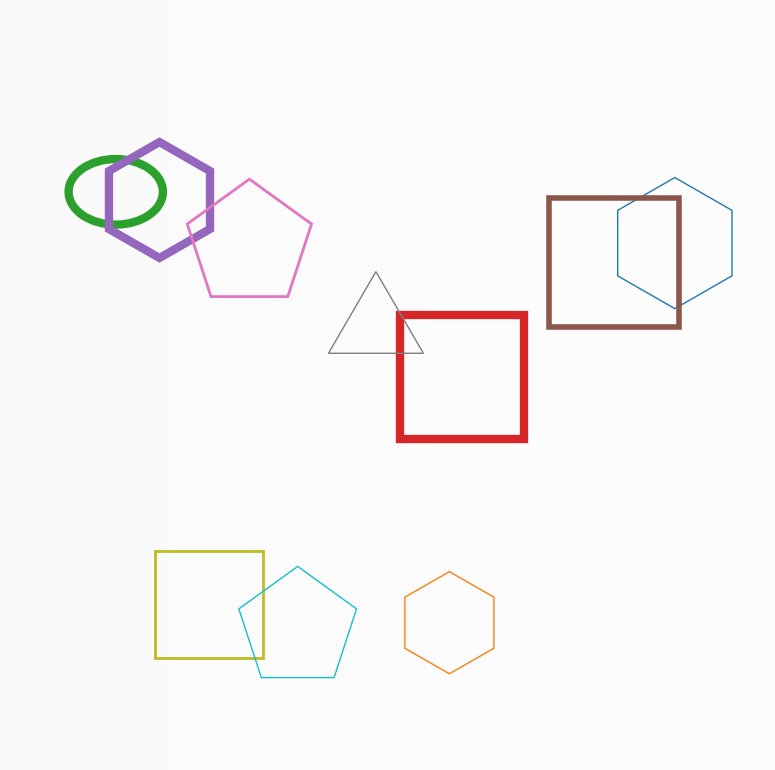[{"shape": "hexagon", "thickness": 0.5, "radius": 0.43, "center": [0.871, 0.684]}, {"shape": "hexagon", "thickness": 0.5, "radius": 0.33, "center": [0.58, 0.191]}, {"shape": "oval", "thickness": 3, "radius": 0.3, "center": [0.149, 0.751]}, {"shape": "square", "thickness": 3, "radius": 0.4, "center": [0.596, 0.51]}, {"shape": "hexagon", "thickness": 3, "radius": 0.38, "center": [0.206, 0.74]}, {"shape": "square", "thickness": 2, "radius": 0.42, "center": [0.792, 0.659]}, {"shape": "pentagon", "thickness": 1, "radius": 0.42, "center": [0.322, 0.683]}, {"shape": "triangle", "thickness": 0.5, "radius": 0.35, "center": [0.485, 0.577]}, {"shape": "square", "thickness": 1, "radius": 0.35, "center": [0.27, 0.215]}, {"shape": "pentagon", "thickness": 0.5, "radius": 0.4, "center": [0.384, 0.185]}]